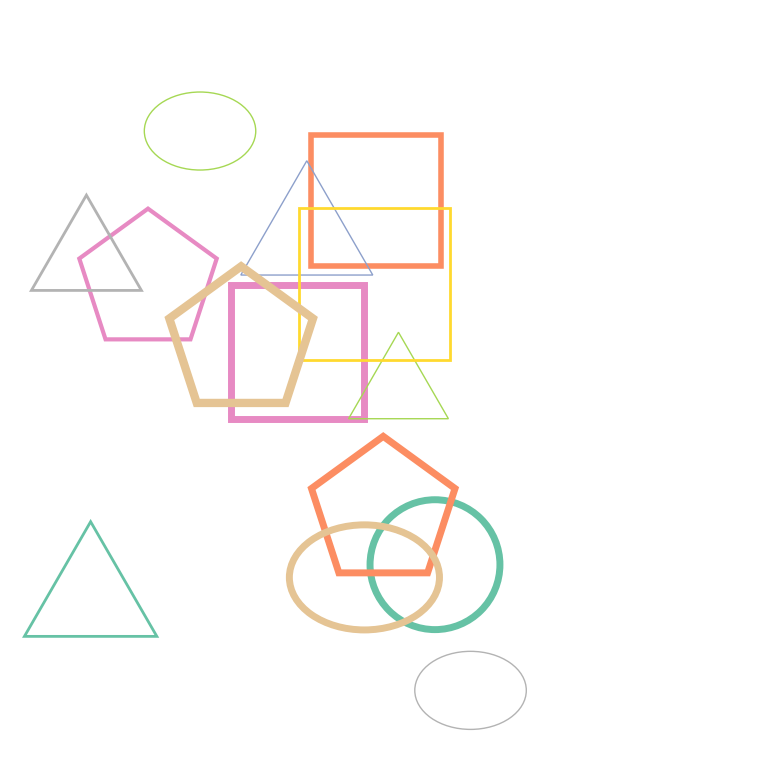[{"shape": "triangle", "thickness": 1, "radius": 0.5, "center": [0.118, 0.223]}, {"shape": "circle", "thickness": 2.5, "radius": 0.42, "center": [0.565, 0.267]}, {"shape": "square", "thickness": 2, "radius": 0.42, "center": [0.488, 0.739]}, {"shape": "pentagon", "thickness": 2.5, "radius": 0.49, "center": [0.498, 0.335]}, {"shape": "triangle", "thickness": 0.5, "radius": 0.49, "center": [0.398, 0.692]}, {"shape": "square", "thickness": 2.5, "radius": 0.43, "center": [0.386, 0.543]}, {"shape": "pentagon", "thickness": 1.5, "radius": 0.47, "center": [0.192, 0.635]}, {"shape": "oval", "thickness": 0.5, "radius": 0.36, "center": [0.26, 0.83]}, {"shape": "triangle", "thickness": 0.5, "radius": 0.37, "center": [0.518, 0.494]}, {"shape": "square", "thickness": 1, "radius": 0.49, "center": [0.486, 0.631]}, {"shape": "oval", "thickness": 2.5, "radius": 0.49, "center": [0.473, 0.25]}, {"shape": "pentagon", "thickness": 3, "radius": 0.49, "center": [0.313, 0.556]}, {"shape": "triangle", "thickness": 1, "radius": 0.41, "center": [0.112, 0.664]}, {"shape": "oval", "thickness": 0.5, "radius": 0.36, "center": [0.611, 0.103]}]